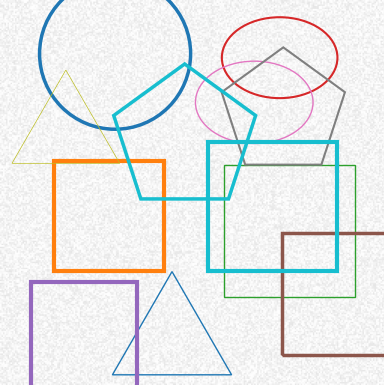[{"shape": "circle", "thickness": 2.5, "radius": 0.98, "center": [0.299, 0.86]}, {"shape": "triangle", "thickness": 1, "radius": 0.89, "center": [0.447, 0.116]}, {"shape": "square", "thickness": 3, "radius": 0.72, "center": [0.284, 0.439]}, {"shape": "square", "thickness": 1, "radius": 0.86, "center": [0.752, 0.4]}, {"shape": "oval", "thickness": 1.5, "radius": 0.75, "center": [0.726, 0.85]}, {"shape": "square", "thickness": 3, "radius": 0.69, "center": [0.219, 0.129]}, {"shape": "square", "thickness": 2.5, "radius": 0.79, "center": [0.891, 0.236]}, {"shape": "oval", "thickness": 1, "radius": 0.76, "center": [0.66, 0.734]}, {"shape": "pentagon", "thickness": 1.5, "radius": 0.84, "center": [0.736, 0.709]}, {"shape": "triangle", "thickness": 0.5, "radius": 0.81, "center": [0.171, 0.657]}, {"shape": "pentagon", "thickness": 2.5, "radius": 0.97, "center": [0.48, 0.64]}, {"shape": "square", "thickness": 3, "radius": 0.84, "center": [0.708, 0.464]}]